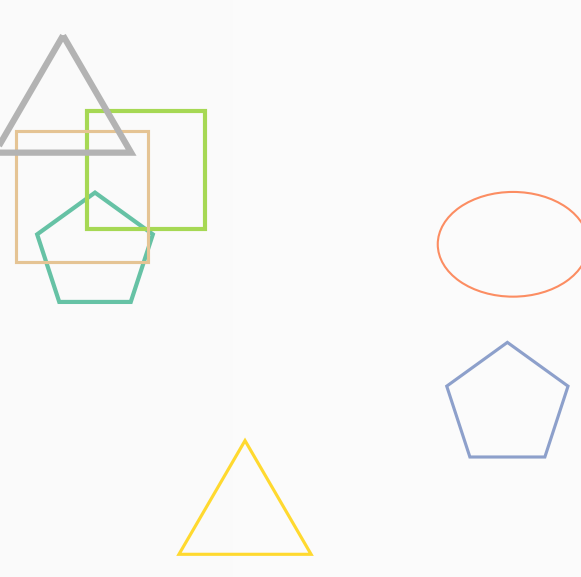[{"shape": "pentagon", "thickness": 2, "radius": 0.52, "center": [0.163, 0.561]}, {"shape": "oval", "thickness": 1, "radius": 0.65, "center": [0.883, 0.576]}, {"shape": "pentagon", "thickness": 1.5, "radius": 0.55, "center": [0.873, 0.297]}, {"shape": "square", "thickness": 2, "radius": 0.51, "center": [0.252, 0.705]}, {"shape": "triangle", "thickness": 1.5, "radius": 0.66, "center": [0.422, 0.105]}, {"shape": "square", "thickness": 1.5, "radius": 0.57, "center": [0.14, 0.659]}, {"shape": "triangle", "thickness": 3, "radius": 0.68, "center": [0.108, 0.802]}]